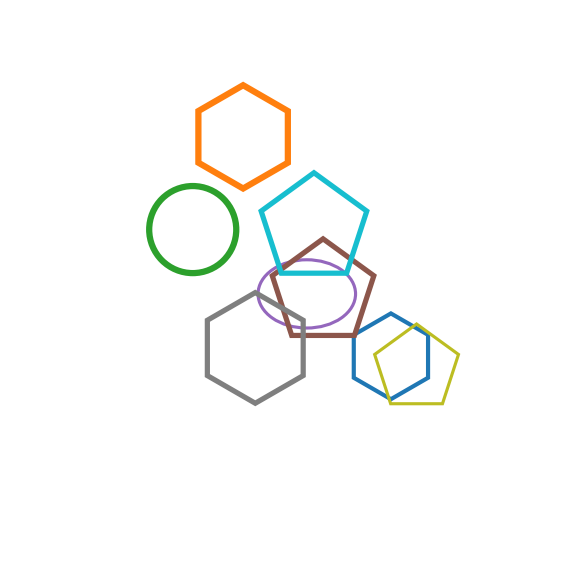[{"shape": "hexagon", "thickness": 2, "radius": 0.37, "center": [0.677, 0.382]}, {"shape": "hexagon", "thickness": 3, "radius": 0.45, "center": [0.421, 0.762]}, {"shape": "circle", "thickness": 3, "radius": 0.38, "center": [0.334, 0.602]}, {"shape": "oval", "thickness": 1.5, "radius": 0.42, "center": [0.531, 0.49]}, {"shape": "pentagon", "thickness": 2.5, "radius": 0.46, "center": [0.559, 0.493]}, {"shape": "hexagon", "thickness": 2.5, "radius": 0.48, "center": [0.442, 0.397]}, {"shape": "pentagon", "thickness": 1.5, "radius": 0.38, "center": [0.721, 0.362]}, {"shape": "pentagon", "thickness": 2.5, "radius": 0.48, "center": [0.544, 0.604]}]